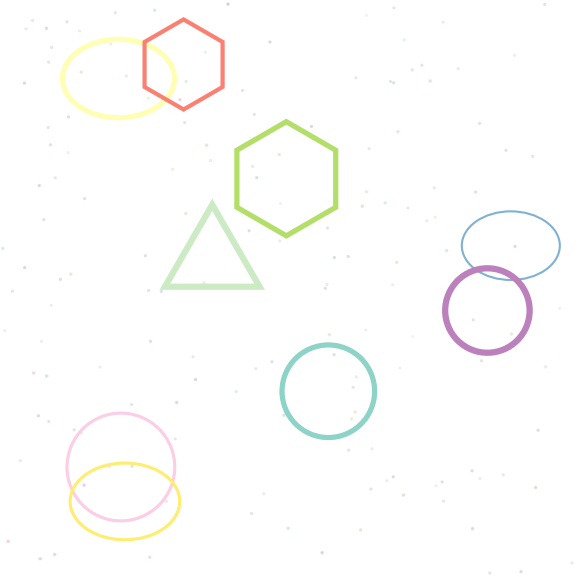[{"shape": "circle", "thickness": 2.5, "radius": 0.4, "center": [0.569, 0.322]}, {"shape": "oval", "thickness": 2.5, "radius": 0.48, "center": [0.205, 0.863]}, {"shape": "hexagon", "thickness": 2, "radius": 0.39, "center": [0.318, 0.888]}, {"shape": "oval", "thickness": 1, "radius": 0.42, "center": [0.885, 0.574]}, {"shape": "hexagon", "thickness": 2.5, "radius": 0.49, "center": [0.496, 0.69]}, {"shape": "circle", "thickness": 1.5, "radius": 0.47, "center": [0.209, 0.19]}, {"shape": "circle", "thickness": 3, "radius": 0.37, "center": [0.844, 0.461]}, {"shape": "triangle", "thickness": 3, "radius": 0.47, "center": [0.368, 0.55]}, {"shape": "oval", "thickness": 1.5, "radius": 0.47, "center": [0.216, 0.131]}]